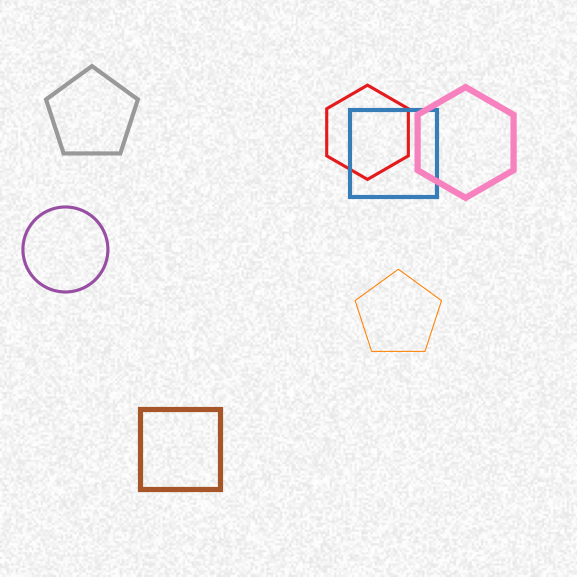[{"shape": "hexagon", "thickness": 1.5, "radius": 0.41, "center": [0.636, 0.77]}, {"shape": "square", "thickness": 2, "radius": 0.38, "center": [0.681, 0.733]}, {"shape": "circle", "thickness": 1.5, "radius": 0.37, "center": [0.113, 0.567]}, {"shape": "pentagon", "thickness": 0.5, "radius": 0.39, "center": [0.69, 0.454]}, {"shape": "square", "thickness": 2.5, "radius": 0.35, "center": [0.312, 0.222]}, {"shape": "hexagon", "thickness": 3, "radius": 0.48, "center": [0.806, 0.752]}, {"shape": "pentagon", "thickness": 2, "radius": 0.42, "center": [0.159, 0.801]}]